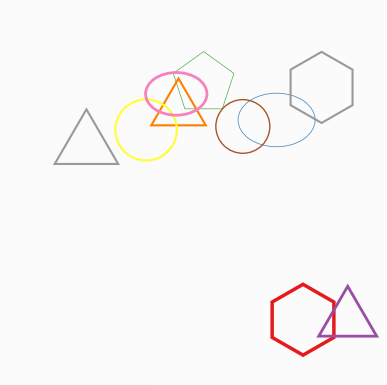[{"shape": "hexagon", "thickness": 2.5, "radius": 0.46, "center": [0.782, 0.17]}, {"shape": "oval", "thickness": 0.5, "radius": 0.5, "center": [0.714, 0.688]}, {"shape": "pentagon", "thickness": 0.5, "radius": 0.41, "center": [0.525, 0.784]}, {"shape": "triangle", "thickness": 2, "radius": 0.43, "center": [0.897, 0.17]}, {"shape": "triangle", "thickness": 1.5, "radius": 0.41, "center": [0.461, 0.715]}, {"shape": "circle", "thickness": 1.5, "radius": 0.4, "center": [0.377, 0.662]}, {"shape": "circle", "thickness": 1, "radius": 0.35, "center": [0.627, 0.672]}, {"shape": "oval", "thickness": 2, "radius": 0.4, "center": [0.455, 0.756]}, {"shape": "hexagon", "thickness": 1.5, "radius": 0.46, "center": [0.83, 0.773]}, {"shape": "triangle", "thickness": 1.5, "radius": 0.47, "center": [0.223, 0.621]}]